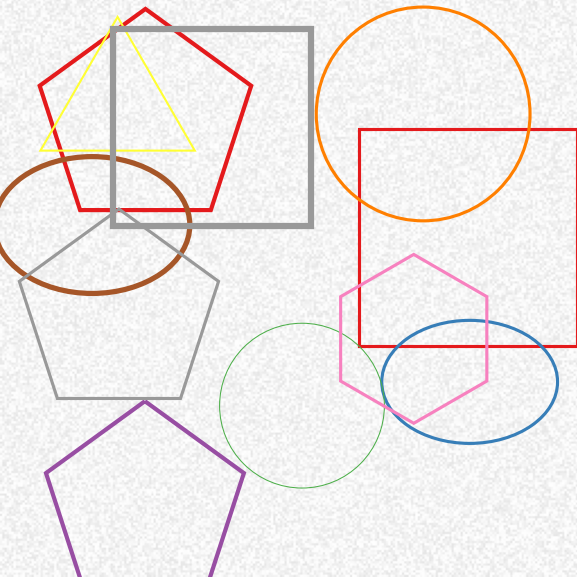[{"shape": "square", "thickness": 1.5, "radius": 0.94, "center": [0.81, 0.588]}, {"shape": "pentagon", "thickness": 2, "radius": 0.96, "center": [0.252, 0.791]}, {"shape": "oval", "thickness": 1.5, "radius": 0.76, "center": [0.813, 0.338]}, {"shape": "circle", "thickness": 0.5, "radius": 0.71, "center": [0.523, 0.297]}, {"shape": "pentagon", "thickness": 2, "radius": 0.9, "center": [0.251, 0.124]}, {"shape": "circle", "thickness": 1.5, "radius": 0.93, "center": [0.733, 0.802]}, {"shape": "triangle", "thickness": 1, "radius": 0.77, "center": [0.204, 0.815]}, {"shape": "oval", "thickness": 2.5, "radius": 0.85, "center": [0.159, 0.609]}, {"shape": "hexagon", "thickness": 1.5, "radius": 0.73, "center": [0.716, 0.412]}, {"shape": "pentagon", "thickness": 1.5, "radius": 0.91, "center": [0.206, 0.456]}, {"shape": "square", "thickness": 3, "radius": 0.85, "center": [0.367, 0.779]}]